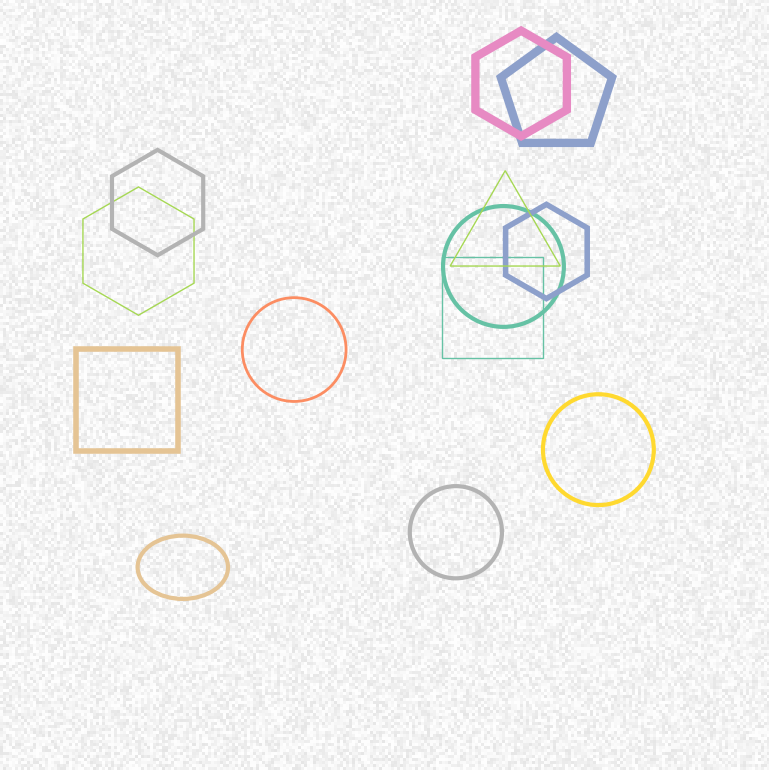[{"shape": "square", "thickness": 0.5, "radius": 0.33, "center": [0.64, 0.601]}, {"shape": "circle", "thickness": 1.5, "radius": 0.39, "center": [0.654, 0.654]}, {"shape": "circle", "thickness": 1, "radius": 0.34, "center": [0.382, 0.546]}, {"shape": "hexagon", "thickness": 2, "radius": 0.31, "center": [0.71, 0.673]}, {"shape": "pentagon", "thickness": 3, "radius": 0.38, "center": [0.723, 0.876]}, {"shape": "hexagon", "thickness": 3, "radius": 0.34, "center": [0.677, 0.892]}, {"shape": "hexagon", "thickness": 0.5, "radius": 0.42, "center": [0.18, 0.674]}, {"shape": "triangle", "thickness": 0.5, "radius": 0.41, "center": [0.656, 0.696]}, {"shape": "circle", "thickness": 1.5, "radius": 0.36, "center": [0.777, 0.416]}, {"shape": "square", "thickness": 2, "radius": 0.33, "center": [0.165, 0.481]}, {"shape": "oval", "thickness": 1.5, "radius": 0.29, "center": [0.237, 0.263]}, {"shape": "hexagon", "thickness": 1.5, "radius": 0.34, "center": [0.205, 0.737]}, {"shape": "circle", "thickness": 1.5, "radius": 0.3, "center": [0.592, 0.309]}]